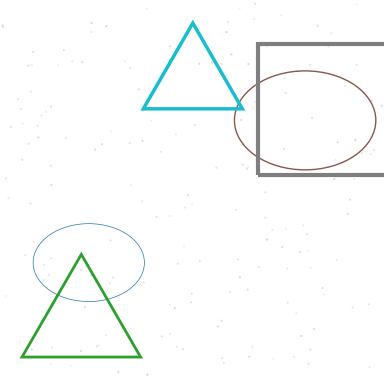[{"shape": "oval", "thickness": 0.5, "radius": 0.72, "center": [0.231, 0.318]}, {"shape": "triangle", "thickness": 2, "radius": 0.89, "center": [0.211, 0.161]}, {"shape": "oval", "thickness": 1, "radius": 0.92, "center": [0.793, 0.687]}, {"shape": "square", "thickness": 3, "radius": 0.85, "center": [0.84, 0.716]}, {"shape": "triangle", "thickness": 2.5, "radius": 0.74, "center": [0.501, 0.792]}]